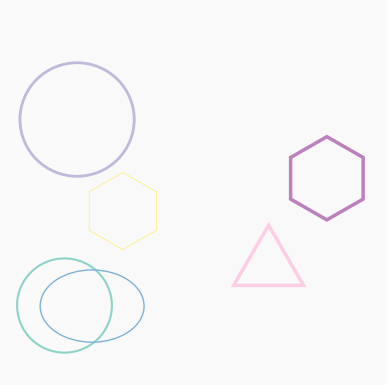[{"shape": "circle", "thickness": 1.5, "radius": 0.61, "center": [0.166, 0.206]}, {"shape": "circle", "thickness": 2, "radius": 0.74, "center": [0.199, 0.69]}, {"shape": "oval", "thickness": 1, "radius": 0.67, "center": [0.238, 0.205]}, {"shape": "triangle", "thickness": 2.5, "radius": 0.52, "center": [0.693, 0.311]}, {"shape": "hexagon", "thickness": 2.5, "radius": 0.54, "center": [0.844, 0.537]}, {"shape": "hexagon", "thickness": 0.5, "radius": 0.5, "center": [0.317, 0.452]}]